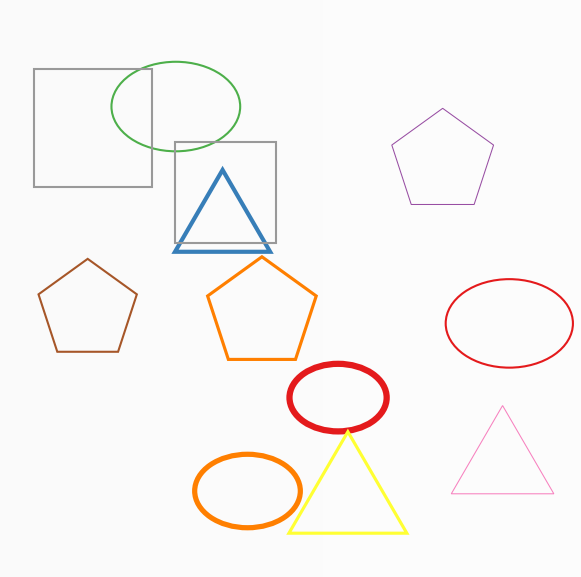[{"shape": "oval", "thickness": 1, "radius": 0.55, "center": [0.876, 0.439]}, {"shape": "oval", "thickness": 3, "radius": 0.42, "center": [0.582, 0.311]}, {"shape": "triangle", "thickness": 2, "radius": 0.47, "center": [0.383, 0.61]}, {"shape": "oval", "thickness": 1, "radius": 0.55, "center": [0.303, 0.815]}, {"shape": "pentagon", "thickness": 0.5, "radius": 0.46, "center": [0.762, 0.72]}, {"shape": "oval", "thickness": 2.5, "radius": 0.45, "center": [0.426, 0.149]}, {"shape": "pentagon", "thickness": 1.5, "radius": 0.49, "center": [0.451, 0.456]}, {"shape": "triangle", "thickness": 1.5, "radius": 0.59, "center": [0.599, 0.134]}, {"shape": "pentagon", "thickness": 1, "radius": 0.44, "center": [0.151, 0.462]}, {"shape": "triangle", "thickness": 0.5, "radius": 0.51, "center": [0.865, 0.195]}, {"shape": "square", "thickness": 1, "radius": 0.51, "center": [0.16, 0.778]}, {"shape": "square", "thickness": 1, "radius": 0.43, "center": [0.387, 0.666]}]